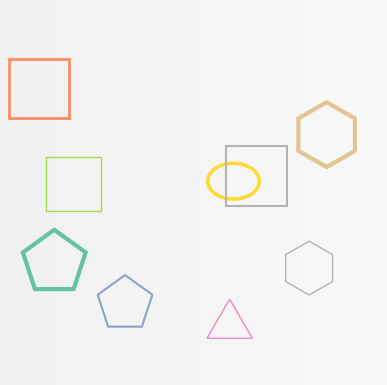[{"shape": "pentagon", "thickness": 3, "radius": 0.43, "center": [0.14, 0.318]}, {"shape": "square", "thickness": 2, "radius": 0.38, "center": [0.101, 0.77]}, {"shape": "pentagon", "thickness": 1.5, "radius": 0.37, "center": [0.323, 0.212]}, {"shape": "triangle", "thickness": 1, "radius": 0.34, "center": [0.593, 0.155]}, {"shape": "square", "thickness": 1, "radius": 0.35, "center": [0.189, 0.523]}, {"shape": "oval", "thickness": 2.5, "radius": 0.33, "center": [0.603, 0.529]}, {"shape": "hexagon", "thickness": 3, "radius": 0.42, "center": [0.843, 0.65]}, {"shape": "hexagon", "thickness": 1, "radius": 0.35, "center": [0.798, 0.304]}, {"shape": "square", "thickness": 1.5, "radius": 0.39, "center": [0.662, 0.543]}]